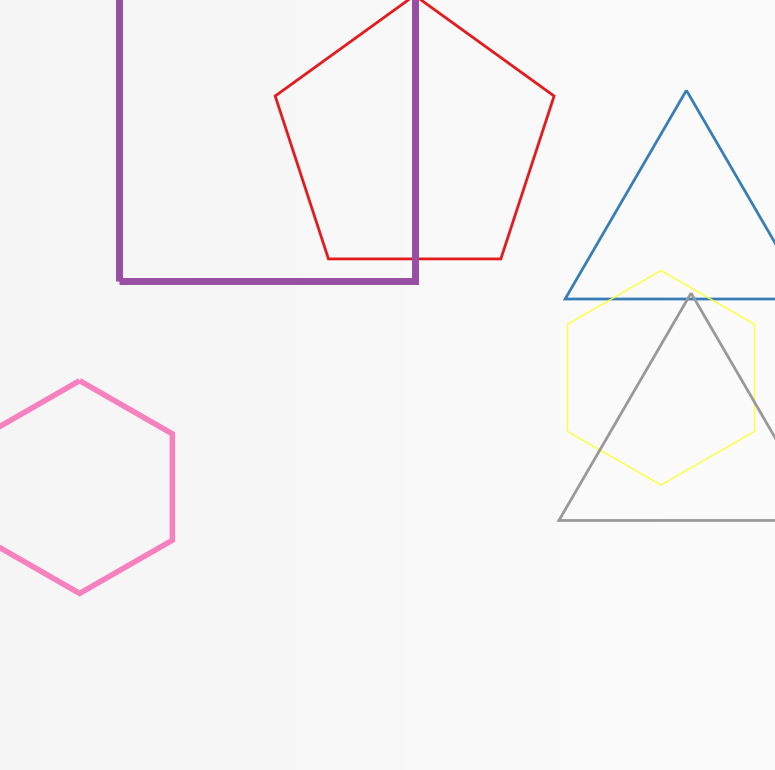[{"shape": "pentagon", "thickness": 1, "radius": 0.95, "center": [0.535, 0.817]}, {"shape": "triangle", "thickness": 1, "radius": 0.9, "center": [0.886, 0.702]}, {"shape": "square", "thickness": 2.5, "radius": 0.95, "center": [0.344, 0.826]}, {"shape": "hexagon", "thickness": 0.5, "radius": 0.7, "center": [0.853, 0.509]}, {"shape": "hexagon", "thickness": 2, "radius": 0.69, "center": [0.103, 0.367]}, {"shape": "triangle", "thickness": 1, "radius": 0.98, "center": [0.892, 0.423]}]